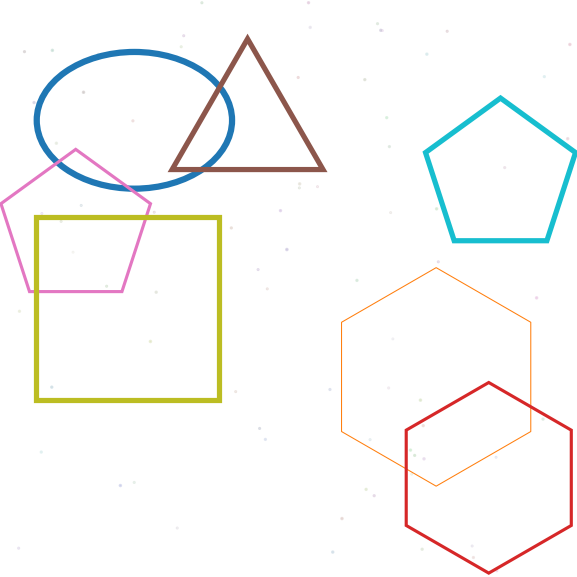[{"shape": "oval", "thickness": 3, "radius": 0.85, "center": [0.233, 0.791]}, {"shape": "hexagon", "thickness": 0.5, "radius": 0.95, "center": [0.755, 0.346]}, {"shape": "hexagon", "thickness": 1.5, "radius": 0.83, "center": [0.846, 0.172]}, {"shape": "triangle", "thickness": 2.5, "radius": 0.75, "center": [0.429, 0.781]}, {"shape": "pentagon", "thickness": 1.5, "radius": 0.68, "center": [0.131, 0.604]}, {"shape": "square", "thickness": 2.5, "radius": 0.79, "center": [0.221, 0.465]}, {"shape": "pentagon", "thickness": 2.5, "radius": 0.68, "center": [0.867, 0.693]}]